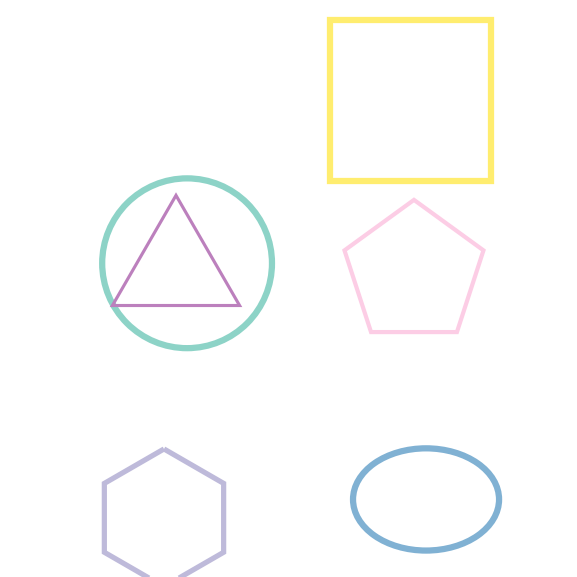[{"shape": "circle", "thickness": 3, "radius": 0.74, "center": [0.324, 0.543]}, {"shape": "hexagon", "thickness": 2.5, "radius": 0.6, "center": [0.284, 0.102]}, {"shape": "oval", "thickness": 3, "radius": 0.63, "center": [0.738, 0.134]}, {"shape": "pentagon", "thickness": 2, "radius": 0.63, "center": [0.717, 0.526]}, {"shape": "triangle", "thickness": 1.5, "radius": 0.64, "center": [0.305, 0.534]}, {"shape": "square", "thickness": 3, "radius": 0.7, "center": [0.711, 0.825]}]